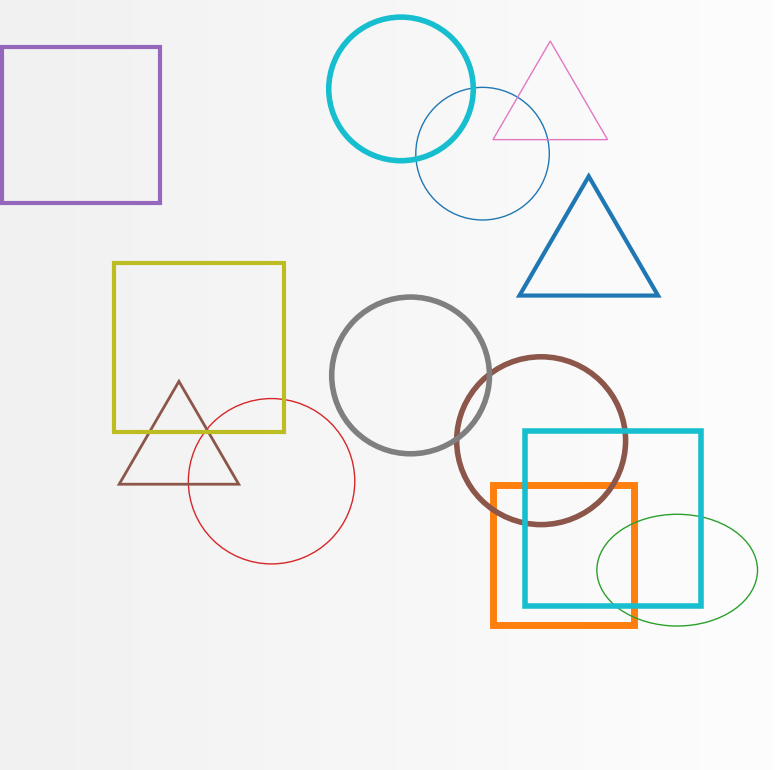[{"shape": "circle", "thickness": 0.5, "radius": 0.43, "center": [0.623, 0.8]}, {"shape": "triangle", "thickness": 1.5, "radius": 0.52, "center": [0.76, 0.668]}, {"shape": "square", "thickness": 2.5, "radius": 0.45, "center": [0.727, 0.279]}, {"shape": "oval", "thickness": 0.5, "radius": 0.52, "center": [0.874, 0.26]}, {"shape": "circle", "thickness": 0.5, "radius": 0.54, "center": [0.35, 0.375]}, {"shape": "square", "thickness": 1.5, "radius": 0.51, "center": [0.105, 0.838]}, {"shape": "circle", "thickness": 2, "radius": 0.54, "center": [0.698, 0.428]}, {"shape": "triangle", "thickness": 1, "radius": 0.45, "center": [0.231, 0.416]}, {"shape": "triangle", "thickness": 0.5, "radius": 0.43, "center": [0.71, 0.861]}, {"shape": "circle", "thickness": 2, "radius": 0.51, "center": [0.53, 0.512]}, {"shape": "square", "thickness": 1.5, "radius": 0.55, "center": [0.257, 0.549]}, {"shape": "square", "thickness": 2, "radius": 0.57, "center": [0.791, 0.326]}, {"shape": "circle", "thickness": 2, "radius": 0.47, "center": [0.517, 0.885]}]